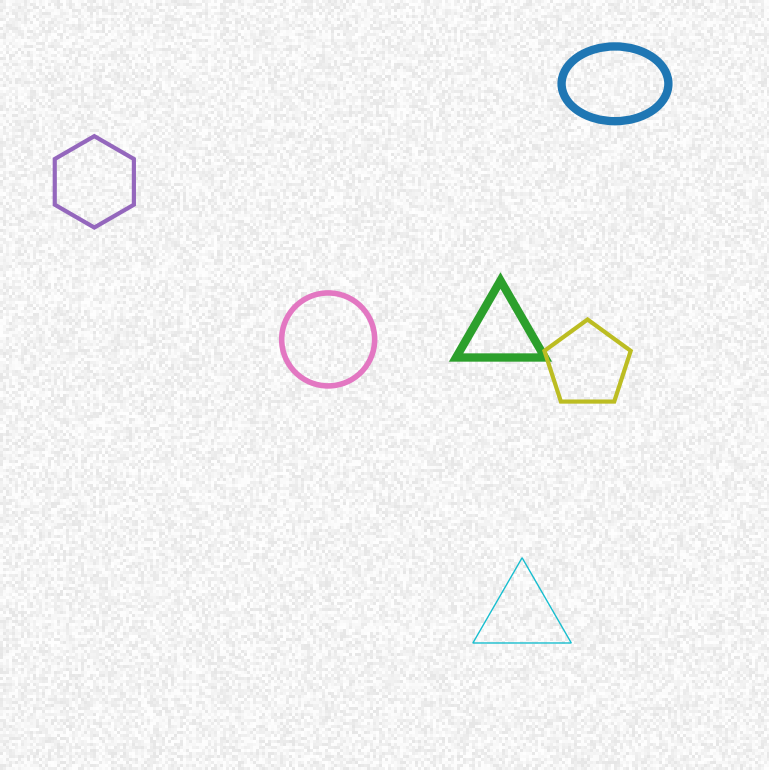[{"shape": "oval", "thickness": 3, "radius": 0.35, "center": [0.799, 0.891]}, {"shape": "triangle", "thickness": 3, "radius": 0.33, "center": [0.65, 0.569]}, {"shape": "hexagon", "thickness": 1.5, "radius": 0.3, "center": [0.122, 0.764]}, {"shape": "circle", "thickness": 2, "radius": 0.3, "center": [0.426, 0.559]}, {"shape": "pentagon", "thickness": 1.5, "radius": 0.29, "center": [0.763, 0.526]}, {"shape": "triangle", "thickness": 0.5, "radius": 0.37, "center": [0.678, 0.202]}]